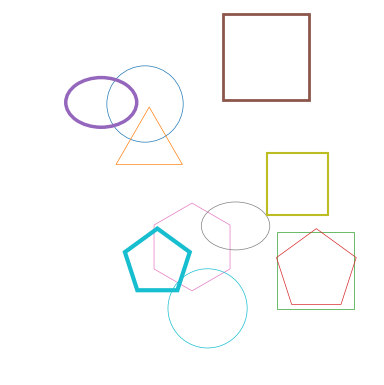[{"shape": "circle", "thickness": 0.5, "radius": 0.5, "center": [0.377, 0.73]}, {"shape": "triangle", "thickness": 0.5, "radius": 0.5, "center": [0.388, 0.622]}, {"shape": "square", "thickness": 0.5, "radius": 0.5, "center": [0.82, 0.297]}, {"shape": "pentagon", "thickness": 0.5, "radius": 0.54, "center": [0.822, 0.297]}, {"shape": "oval", "thickness": 2.5, "radius": 0.46, "center": [0.263, 0.734]}, {"shape": "square", "thickness": 2, "radius": 0.56, "center": [0.69, 0.851]}, {"shape": "hexagon", "thickness": 0.5, "radius": 0.57, "center": [0.499, 0.358]}, {"shape": "oval", "thickness": 0.5, "radius": 0.44, "center": [0.612, 0.413]}, {"shape": "square", "thickness": 1.5, "radius": 0.4, "center": [0.773, 0.522]}, {"shape": "pentagon", "thickness": 3, "radius": 0.44, "center": [0.409, 0.318]}, {"shape": "circle", "thickness": 0.5, "radius": 0.51, "center": [0.539, 0.199]}]